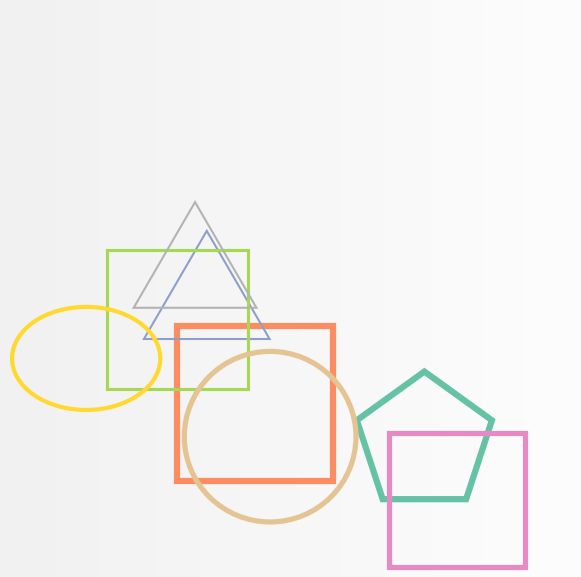[{"shape": "pentagon", "thickness": 3, "radius": 0.61, "center": [0.73, 0.234]}, {"shape": "square", "thickness": 3, "radius": 0.67, "center": [0.438, 0.3]}, {"shape": "triangle", "thickness": 1, "radius": 0.62, "center": [0.356, 0.475]}, {"shape": "square", "thickness": 2.5, "radius": 0.58, "center": [0.786, 0.134]}, {"shape": "square", "thickness": 1.5, "radius": 0.6, "center": [0.305, 0.446]}, {"shape": "oval", "thickness": 2, "radius": 0.64, "center": [0.148, 0.378]}, {"shape": "circle", "thickness": 2.5, "radius": 0.74, "center": [0.465, 0.243]}, {"shape": "triangle", "thickness": 1, "radius": 0.61, "center": [0.336, 0.527]}]